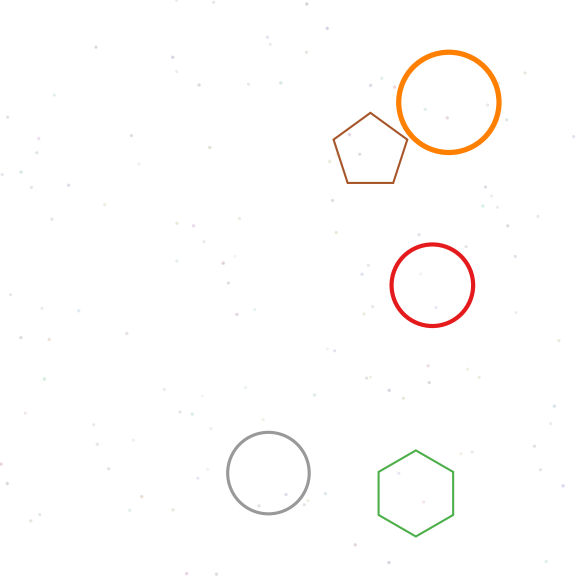[{"shape": "circle", "thickness": 2, "radius": 0.35, "center": [0.749, 0.505]}, {"shape": "hexagon", "thickness": 1, "radius": 0.37, "center": [0.72, 0.145]}, {"shape": "circle", "thickness": 2.5, "radius": 0.43, "center": [0.777, 0.822]}, {"shape": "pentagon", "thickness": 1, "radius": 0.34, "center": [0.641, 0.737]}, {"shape": "circle", "thickness": 1.5, "radius": 0.35, "center": [0.465, 0.18]}]